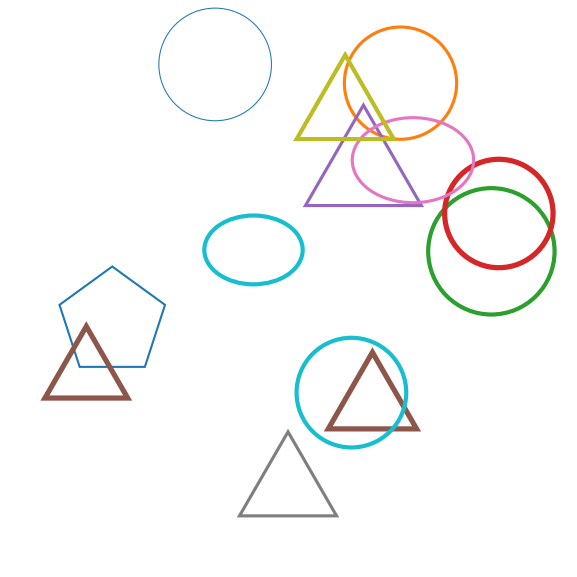[{"shape": "circle", "thickness": 0.5, "radius": 0.49, "center": [0.373, 0.888]}, {"shape": "pentagon", "thickness": 1, "radius": 0.48, "center": [0.194, 0.442]}, {"shape": "circle", "thickness": 1.5, "radius": 0.49, "center": [0.694, 0.855]}, {"shape": "circle", "thickness": 2, "radius": 0.55, "center": [0.851, 0.564]}, {"shape": "circle", "thickness": 2.5, "radius": 0.47, "center": [0.864, 0.629]}, {"shape": "triangle", "thickness": 1.5, "radius": 0.58, "center": [0.629, 0.701]}, {"shape": "triangle", "thickness": 2.5, "radius": 0.41, "center": [0.149, 0.351]}, {"shape": "triangle", "thickness": 2.5, "radius": 0.44, "center": [0.645, 0.301]}, {"shape": "oval", "thickness": 1.5, "radius": 0.53, "center": [0.715, 0.722]}, {"shape": "triangle", "thickness": 1.5, "radius": 0.49, "center": [0.499, 0.154]}, {"shape": "triangle", "thickness": 2, "radius": 0.49, "center": [0.598, 0.807]}, {"shape": "circle", "thickness": 2, "radius": 0.47, "center": [0.608, 0.319]}, {"shape": "oval", "thickness": 2, "radius": 0.43, "center": [0.439, 0.566]}]